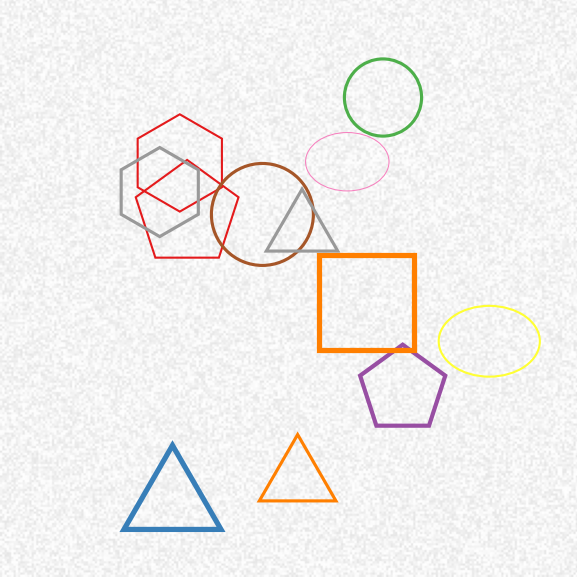[{"shape": "hexagon", "thickness": 1, "radius": 0.42, "center": [0.311, 0.717]}, {"shape": "pentagon", "thickness": 1, "radius": 0.47, "center": [0.324, 0.629]}, {"shape": "triangle", "thickness": 2.5, "radius": 0.49, "center": [0.299, 0.131]}, {"shape": "circle", "thickness": 1.5, "radius": 0.33, "center": [0.663, 0.83]}, {"shape": "pentagon", "thickness": 2, "radius": 0.39, "center": [0.697, 0.325]}, {"shape": "square", "thickness": 2.5, "radius": 0.41, "center": [0.635, 0.475]}, {"shape": "triangle", "thickness": 1.5, "radius": 0.38, "center": [0.515, 0.17]}, {"shape": "oval", "thickness": 1, "radius": 0.44, "center": [0.847, 0.408]}, {"shape": "circle", "thickness": 1.5, "radius": 0.44, "center": [0.454, 0.628]}, {"shape": "oval", "thickness": 0.5, "radius": 0.36, "center": [0.601, 0.719]}, {"shape": "triangle", "thickness": 1.5, "radius": 0.36, "center": [0.523, 0.6]}, {"shape": "hexagon", "thickness": 1.5, "radius": 0.39, "center": [0.277, 0.667]}]